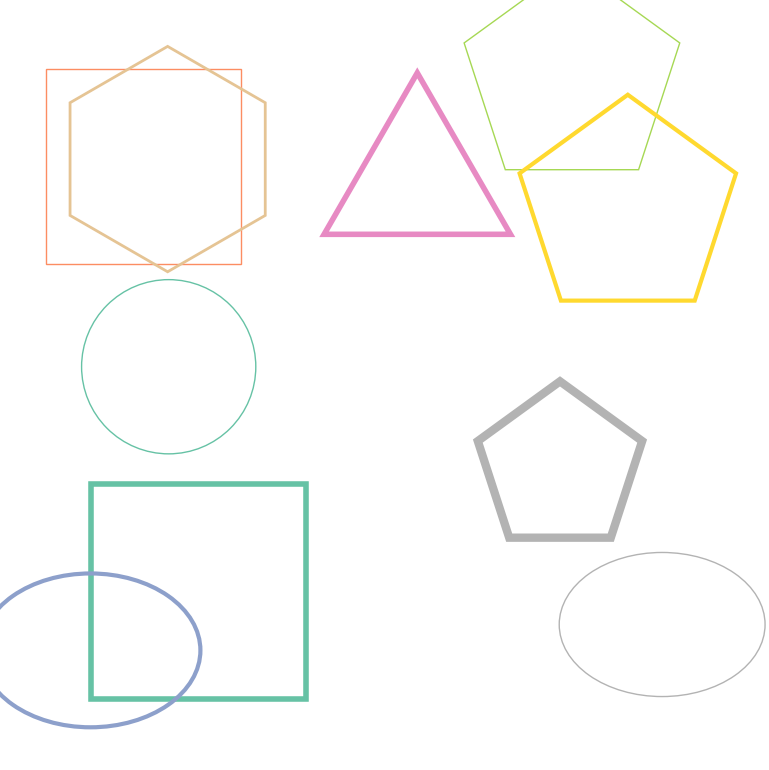[{"shape": "square", "thickness": 2, "radius": 0.7, "center": [0.258, 0.232]}, {"shape": "circle", "thickness": 0.5, "radius": 0.57, "center": [0.219, 0.524]}, {"shape": "square", "thickness": 0.5, "radius": 0.63, "center": [0.186, 0.783]}, {"shape": "oval", "thickness": 1.5, "radius": 0.71, "center": [0.118, 0.155]}, {"shape": "triangle", "thickness": 2, "radius": 0.7, "center": [0.542, 0.766]}, {"shape": "pentagon", "thickness": 0.5, "radius": 0.74, "center": [0.743, 0.899]}, {"shape": "pentagon", "thickness": 1.5, "radius": 0.74, "center": [0.815, 0.729]}, {"shape": "hexagon", "thickness": 1, "radius": 0.73, "center": [0.218, 0.793]}, {"shape": "pentagon", "thickness": 3, "radius": 0.56, "center": [0.727, 0.393]}, {"shape": "oval", "thickness": 0.5, "radius": 0.67, "center": [0.86, 0.189]}]